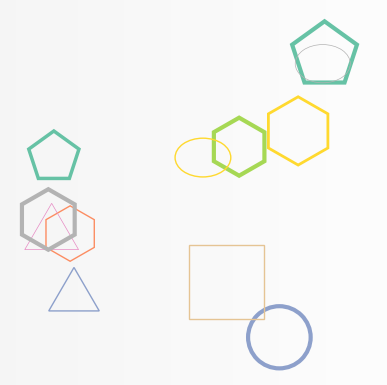[{"shape": "pentagon", "thickness": 2.5, "radius": 0.34, "center": [0.139, 0.592]}, {"shape": "pentagon", "thickness": 3, "radius": 0.44, "center": [0.838, 0.857]}, {"shape": "hexagon", "thickness": 1, "radius": 0.36, "center": [0.181, 0.393]}, {"shape": "circle", "thickness": 3, "radius": 0.4, "center": [0.721, 0.124]}, {"shape": "triangle", "thickness": 1, "radius": 0.38, "center": [0.191, 0.23]}, {"shape": "triangle", "thickness": 0.5, "radius": 0.4, "center": [0.133, 0.392]}, {"shape": "hexagon", "thickness": 3, "radius": 0.38, "center": [0.617, 0.619]}, {"shape": "oval", "thickness": 1, "radius": 0.36, "center": [0.524, 0.591]}, {"shape": "hexagon", "thickness": 2, "radius": 0.44, "center": [0.769, 0.66]}, {"shape": "square", "thickness": 1, "radius": 0.49, "center": [0.585, 0.267]}, {"shape": "hexagon", "thickness": 3, "radius": 0.39, "center": [0.125, 0.43]}, {"shape": "oval", "thickness": 0.5, "radius": 0.35, "center": [0.833, 0.835]}]